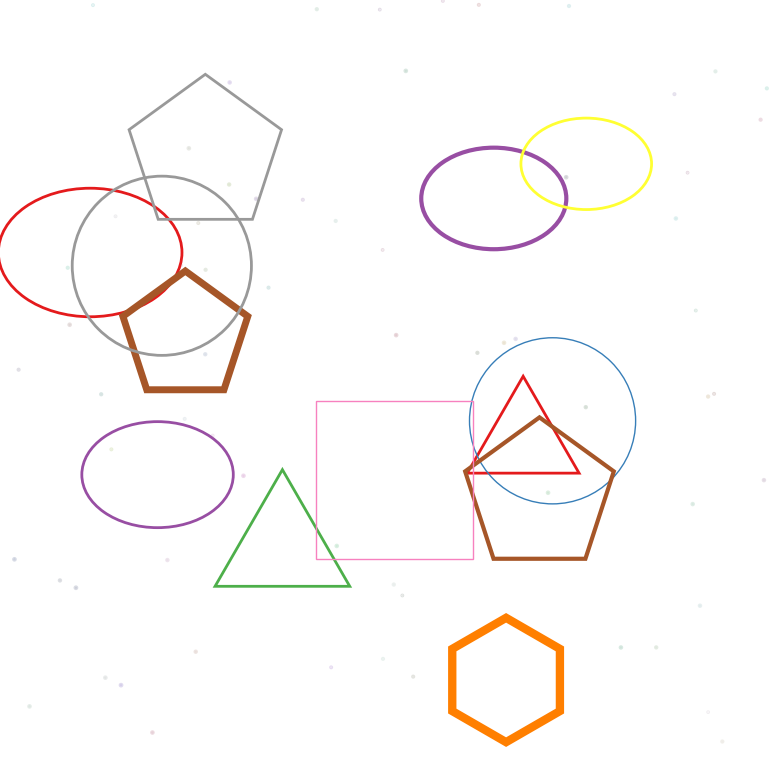[{"shape": "triangle", "thickness": 1, "radius": 0.42, "center": [0.679, 0.427]}, {"shape": "oval", "thickness": 1, "radius": 0.6, "center": [0.117, 0.672]}, {"shape": "circle", "thickness": 0.5, "radius": 0.54, "center": [0.718, 0.453]}, {"shape": "triangle", "thickness": 1, "radius": 0.5, "center": [0.367, 0.289]}, {"shape": "oval", "thickness": 1.5, "radius": 0.47, "center": [0.641, 0.742]}, {"shape": "oval", "thickness": 1, "radius": 0.49, "center": [0.205, 0.384]}, {"shape": "hexagon", "thickness": 3, "radius": 0.4, "center": [0.657, 0.117]}, {"shape": "oval", "thickness": 1, "radius": 0.42, "center": [0.761, 0.787]}, {"shape": "pentagon", "thickness": 2.5, "radius": 0.43, "center": [0.241, 0.563]}, {"shape": "pentagon", "thickness": 1.5, "radius": 0.51, "center": [0.701, 0.356]}, {"shape": "square", "thickness": 0.5, "radius": 0.51, "center": [0.512, 0.376]}, {"shape": "circle", "thickness": 1, "radius": 0.58, "center": [0.21, 0.655]}, {"shape": "pentagon", "thickness": 1, "radius": 0.52, "center": [0.267, 0.799]}]